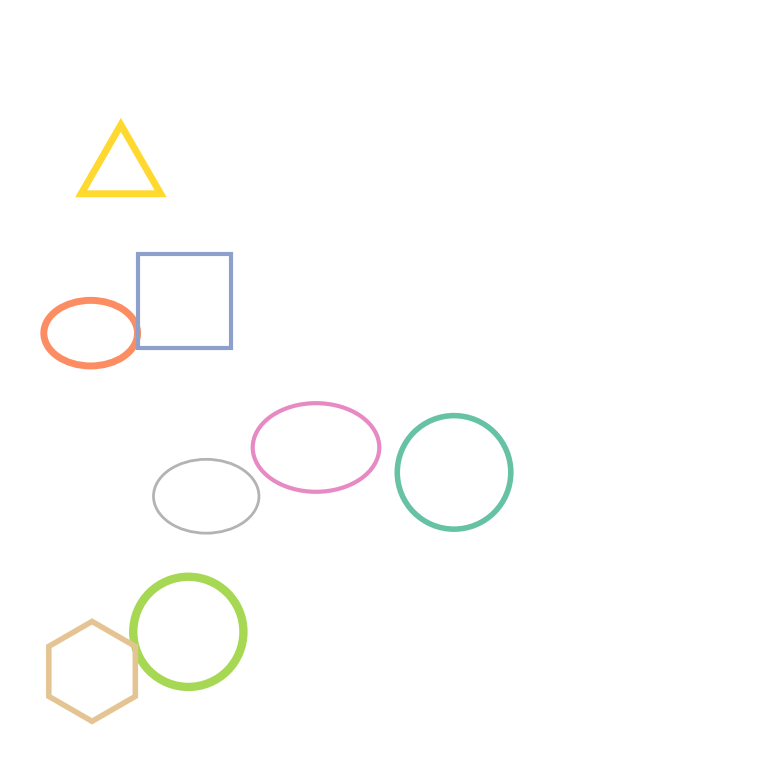[{"shape": "circle", "thickness": 2, "radius": 0.37, "center": [0.59, 0.387]}, {"shape": "oval", "thickness": 2.5, "radius": 0.3, "center": [0.118, 0.567]}, {"shape": "square", "thickness": 1.5, "radius": 0.3, "center": [0.239, 0.609]}, {"shape": "oval", "thickness": 1.5, "radius": 0.41, "center": [0.41, 0.419]}, {"shape": "circle", "thickness": 3, "radius": 0.36, "center": [0.245, 0.179]}, {"shape": "triangle", "thickness": 2.5, "radius": 0.3, "center": [0.157, 0.778]}, {"shape": "hexagon", "thickness": 2, "radius": 0.32, "center": [0.12, 0.128]}, {"shape": "oval", "thickness": 1, "radius": 0.34, "center": [0.268, 0.356]}]